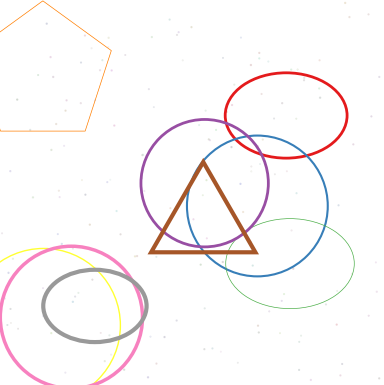[{"shape": "oval", "thickness": 2, "radius": 0.79, "center": [0.743, 0.7]}, {"shape": "circle", "thickness": 1.5, "radius": 0.91, "center": [0.668, 0.465]}, {"shape": "oval", "thickness": 0.5, "radius": 0.83, "center": [0.753, 0.315]}, {"shape": "circle", "thickness": 2, "radius": 0.83, "center": [0.532, 0.524]}, {"shape": "pentagon", "thickness": 0.5, "radius": 0.94, "center": [0.111, 0.811]}, {"shape": "circle", "thickness": 1, "radius": 1.0, "center": [0.113, 0.155]}, {"shape": "triangle", "thickness": 3, "radius": 0.78, "center": [0.528, 0.423]}, {"shape": "circle", "thickness": 2.5, "radius": 0.92, "center": [0.185, 0.176]}, {"shape": "oval", "thickness": 3, "radius": 0.67, "center": [0.247, 0.205]}]